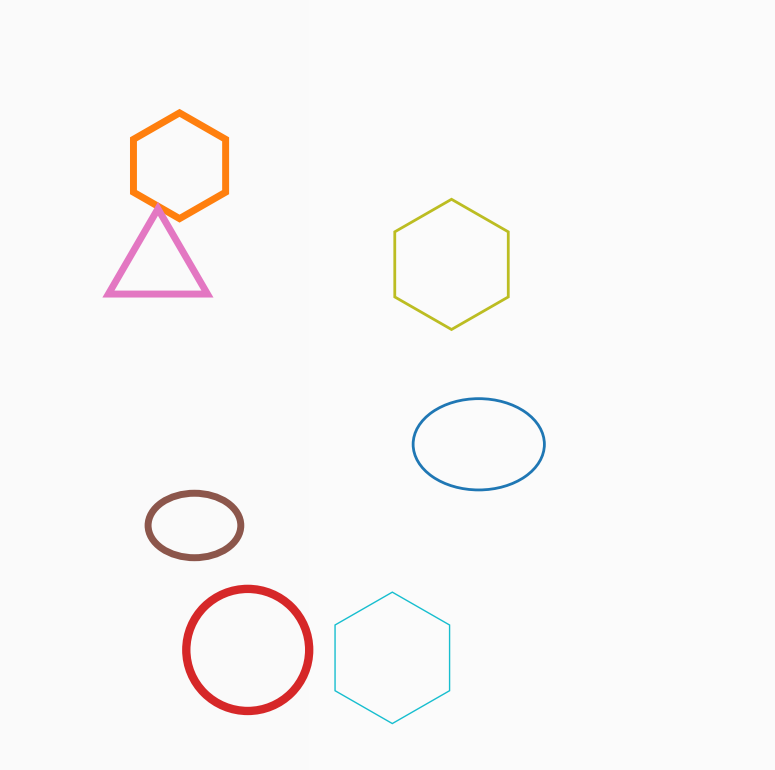[{"shape": "oval", "thickness": 1, "radius": 0.42, "center": [0.618, 0.423]}, {"shape": "hexagon", "thickness": 2.5, "radius": 0.34, "center": [0.232, 0.785]}, {"shape": "circle", "thickness": 3, "radius": 0.4, "center": [0.32, 0.156]}, {"shape": "oval", "thickness": 2.5, "radius": 0.3, "center": [0.251, 0.318]}, {"shape": "triangle", "thickness": 2.5, "radius": 0.37, "center": [0.204, 0.655]}, {"shape": "hexagon", "thickness": 1, "radius": 0.42, "center": [0.583, 0.657]}, {"shape": "hexagon", "thickness": 0.5, "radius": 0.43, "center": [0.506, 0.146]}]